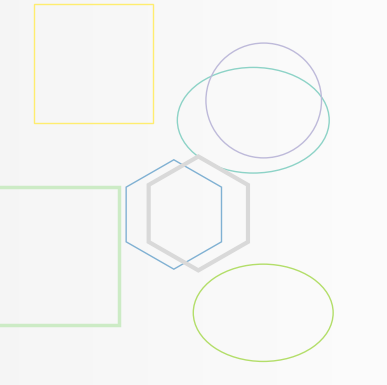[{"shape": "oval", "thickness": 1, "radius": 0.98, "center": [0.654, 0.688]}, {"shape": "circle", "thickness": 1, "radius": 0.75, "center": [0.681, 0.739]}, {"shape": "hexagon", "thickness": 1, "radius": 0.71, "center": [0.449, 0.443]}, {"shape": "oval", "thickness": 1, "radius": 0.9, "center": [0.679, 0.188]}, {"shape": "hexagon", "thickness": 3, "radius": 0.74, "center": [0.512, 0.446]}, {"shape": "square", "thickness": 2.5, "radius": 0.89, "center": [0.128, 0.335]}, {"shape": "square", "thickness": 1, "radius": 0.77, "center": [0.241, 0.835]}]